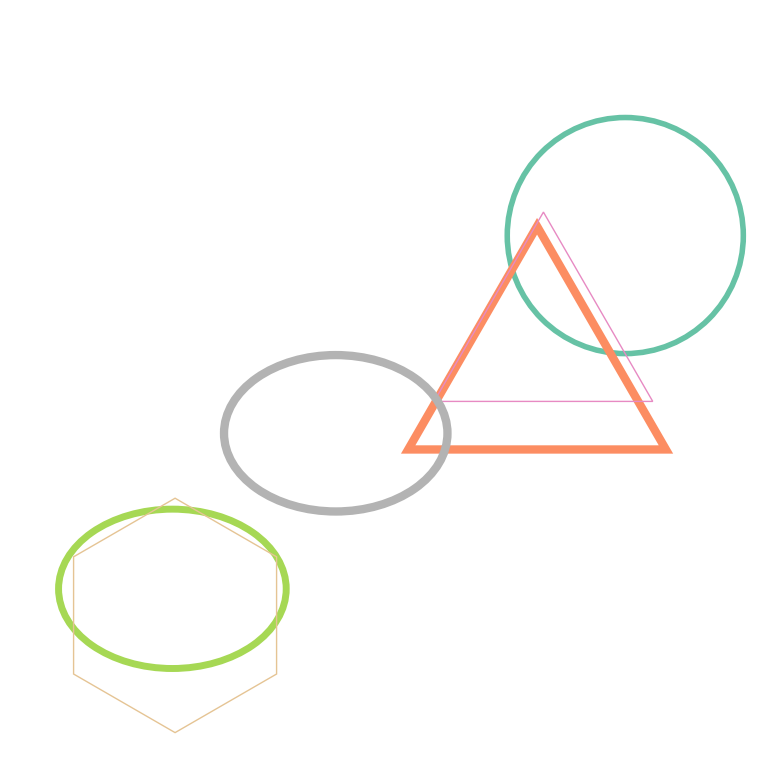[{"shape": "circle", "thickness": 2, "radius": 0.77, "center": [0.812, 0.694]}, {"shape": "triangle", "thickness": 3, "radius": 0.97, "center": [0.697, 0.513]}, {"shape": "triangle", "thickness": 0.5, "radius": 0.82, "center": [0.706, 0.561]}, {"shape": "oval", "thickness": 2.5, "radius": 0.74, "center": [0.224, 0.235]}, {"shape": "hexagon", "thickness": 0.5, "radius": 0.76, "center": [0.227, 0.201]}, {"shape": "oval", "thickness": 3, "radius": 0.73, "center": [0.436, 0.437]}]